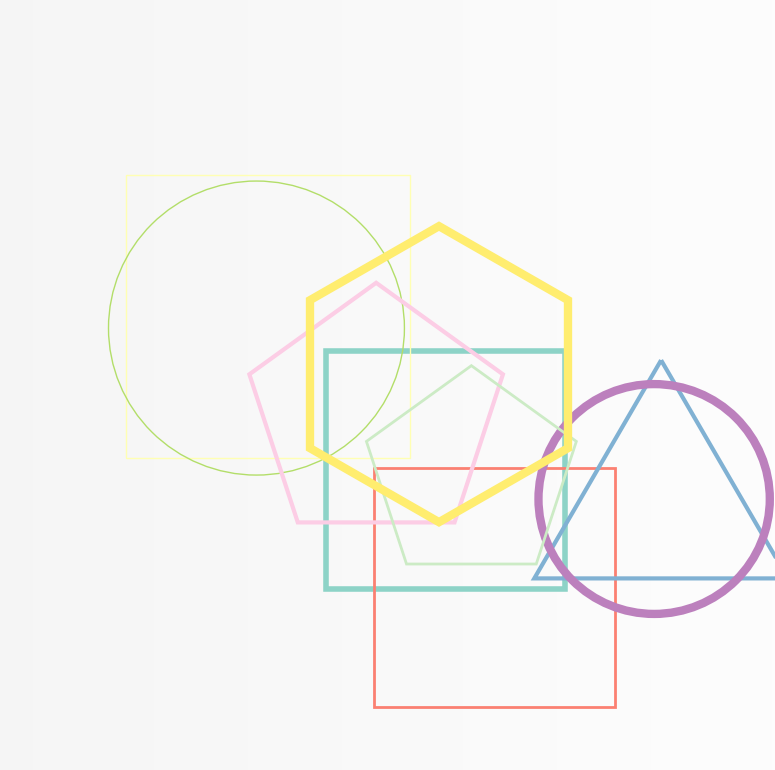[{"shape": "square", "thickness": 2, "radius": 0.77, "center": [0.575, 0.39]}, {"shape": "square", "thickness": 0.5, "radius": 0.92, "center": [0.346, 0.589]}, {"shape": "square", "thickness": 1, "radius": 0.78, "center": [0.638, 0.237]}, {"shape": "triangle", "thickness": 1.5, "radius": 0.94, "center": [0.853, 0.343]}, {"shape": "circle", "thickness": 0.5, "radius": 0.95, "center": [0.331, 0.574]}, {"shape": "pentagon", "thickness": 1.5, "radius": 0.86, "center": [0.485, 0.461]}, {"shape": "circle", "thickness": 3, "radius": 0.75, "center": [0.844, 0.352]}, {"shape": "pentagon", "thickness": 1, "radius": 0.71, "center": [0.608, 0.383]}, {"shape": "hexagon", "thickness": 3, "radius": 0.96, "center": [0.566, 0.514]}]